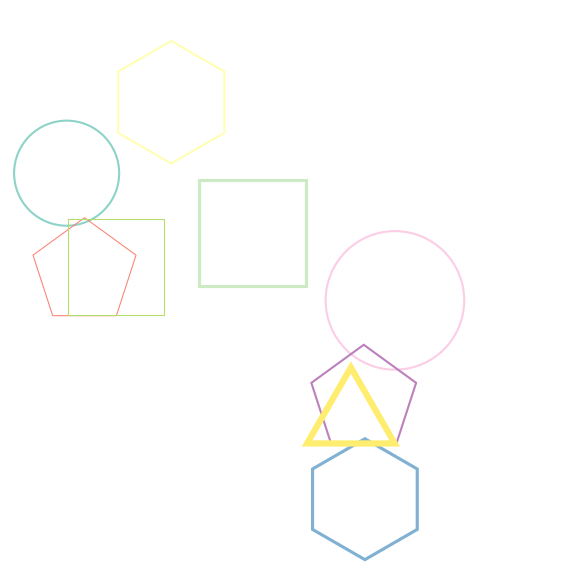[{"shape": "circle", "thickness": 1, "radius": 0.45, "center": [0.115, 0.699]}, {"shape": "hexagon", "thickness": 1, "radius": 0.53, "center": [0.297, 0.822]}, {"shape": "pentagon", "thickness": 0.5, "radius": 0.47, "center": [0.146, 0.528]}, {"shape": "hexagon", "thickness": 1.5, "radius": 0.52, "center": [0.632, 0.135]}, {"shape": "square", "thickness": 0.5, "radius": 0.42, "center": [0.201, 0.537]}, {"shape": "circle", "thickness": 1, "radius": 0.6, "center": [0.684, 0.479]}, {"shape": "pentagon", "thickness": 1, "radius": 0.48, "center": [0.63, 0.307]}, {"shape": "square", "thickness": 1.5, "radius": 0.46, "center": [0.438, 0.595]}, {"shape": "triangle", "thickness": 3, "radius": 0.44, "center": [0.608, 0.275]}]